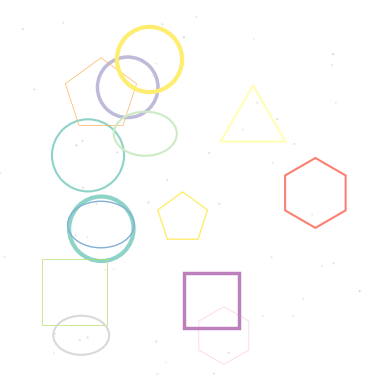[{"shape": "circle", "thickness": 1.5, "radius": 0.47, "center": [0.229, 0.596]}, {"shape": "circle", "thickness": 3, "radius": 0.42, "center": [0.263, 0.406]}, {"shape": "triangle", "thickness": 1.5, "radius": 0.48, "center": [0.657, 0.681]}, {"shape": "circle", "thickness": 2.5, "radius": 0.39, "center": [0.332, 0.773]}, {"shape": "hexagon", "thickness": 1.5, "radius": 0.45, "center": [0.819, 0.499]}, {"shape": "oval", "thickness": 1, "radius": 0.43, "center": [0.262, 0.417]}, {"shape": "pentagon", "thickness": 0.5, "radius": 0.49, "center": [0.262, 0.753]}, {"shape": "square", "thickness": 0.5, "radius": 0.43, "center": [0.194, 0.242]}, {"shape": "hexagon", "thickness": 0.5, "radius": 0.38, "center": [0.581, 0.128]}, {"shape": "oval", "thickness": 1.5, "radius": 0.36, "center": [0.211, 0.129]}, {"shape": "square", "thickness": 2.5, "radius": 0.36, "center": [0.55, 0.22]}, {"shape": "oval", "thickness": 1.5, "radius": 0.41, "center": [0.377, 0.653]}, {"shape": "circle", "thickness": 3, "radius": 0.42, "center": [0.388, 0.846]}, {"shape": "pentagon", "thickness": 1, "radius": 0.34, "center": [0.474, 0.434]}]